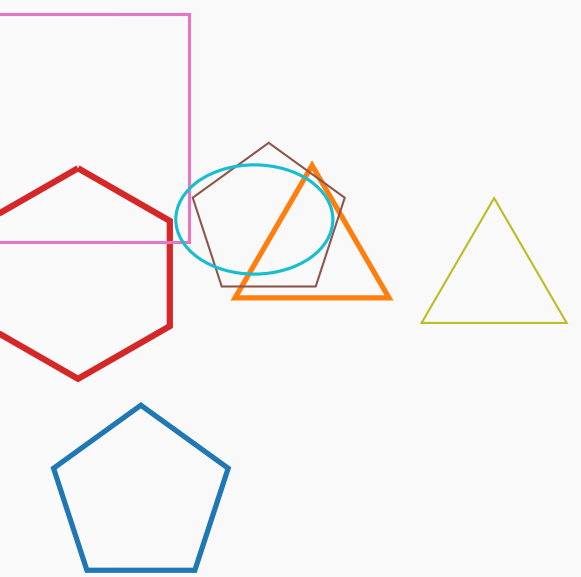[{"shape": "pentagon", "thickness": 2.5, "radius": 0.79, "center": [0.242, 0.139]}, {"shape": "triangle", "thickness": 2.5, "radius": 0.76, "center": [0.537, 0.56]}, {"shape": "hexagon", "thickness": 3, "radius": 0.91, "center": [0.134, 0.525]}, {"shape": "pentagon", "thickness": 1, "radius": 0.69, "center": [0.462, 0.614]}, {"shape": "square", "thickness": 1.5, "radius": 0.99, "center": [0.127, 0.777]}, {"shape": "triangle", "thickness": 1, "radius": 0.72, "center": [0.85, 0.512]}, {"shape": "oval", "thickness": 1.5, "radius": 0.68, "center": [0.438, 0.619]}]